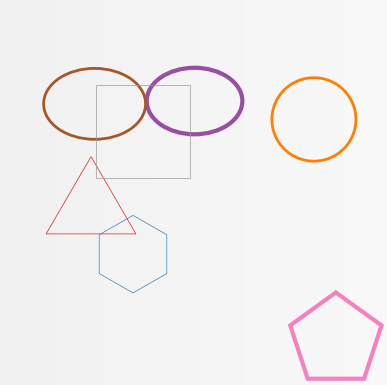[{"shape": "triangle", "thickness": 0.5, "radius": 0.67, "center": [0.235, 0.459]}, {"shape": "hexagon", "thickness": 0.5, "radius": 0.5, "center": [0.343, 0.34]}, {"shape": "oval", "thickness": 3, "radius": 0.62, "center": [0.502, 0.738]}, {"shape": "circle", "thickness": 2, "radius": 0.54, "center": [0.81, 0.69]}, {"shape": "oval", "thickness": 2, "radius": 0.66, "center": [0.244, 0.73]}, {"shape": "pentagon", "thickness": 3, "radius": 0.62, "center": [0.867, 0.116]}, {"shape": "square", "thickness": 0.5, "radius": 0.61, "center": [0.368, 0.659]}]